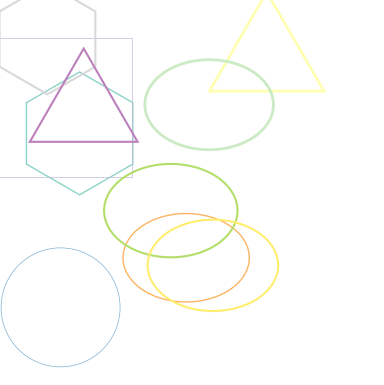[{"shape": "hexagon", "thickness": 1, "radius": 0.8, "center": [0.207, 0.653]}, {"shape": "triangle", "thickness": 2, "radius": 0.86, "center": [0.693, 0.849]}, {"shape": "square", "thickness": 0.5, "radius": 0.9, "center": [0.162, 0.721]}, {"shape": "circle", "thickness": 0.5, "radius": 0.77, "center": [0.157, 0.202]}, {"shape": "oval", "thickness": 1, "radius": 0.82, "center": [0.484, 0.331]}, {"shape": "oval", "thickness": 1.5, "radius": 0.87, "center": [0.444, 0.453]}, {"shape": "hexagon", "thickness": 1.5, "radius": 0.72, "center": [0.123, 0.899]}, {"shape": "triangle", "thickness": 1.5, "radius": 0.81, "center": [0.217, 0.712]}, {"shape": "oval", "thickness": 2, "radius": 0.84, "center": [0.543, 0.728]}, {"shape": "oval", "thickness": 1.5, "radius": 0.85, "center": [0.553, 0.311]}]